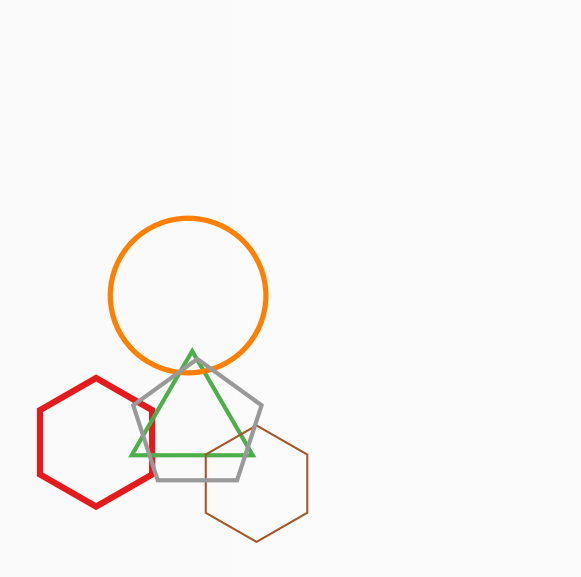[{"shape": "hexagon", "thickness": 3, "radius": 0.56, "center": [0.165, 0.233]}, {"shape": "triangle", "thickness": 2, "radius": 0.6, "center": [0.331, 0.271]}, {"shape": "circle", "thickness": 2.5, "radius": 0.67, "center": [0.324, 0.487]}, {"shape": "hexagon", "thickness": 1, "radius": 0.5, "center": [0.441, 0.162]}, {"shape": "pentagon", "thickness": 2, "radius": 0.58, "center": [0.34, 0.261]}]